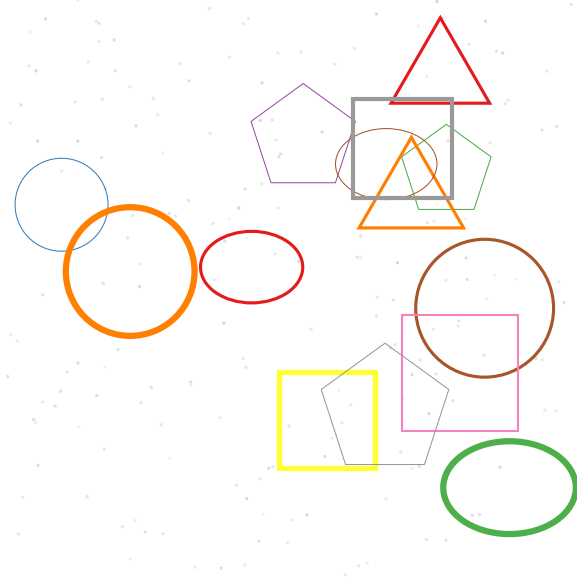[{"shape": "oval", "thickness": 1.5, "radius": 0.44, "center": [0.436, 0.537]}, {"shape": "triangle", "thickness": 1.5, "radius": 0.49, "center": [0.762, 0.87]}, {"shape": "circle", "thickness": 0.5, "radius": 0.4, "center": [0.107, 0.645]}, {"shape": "pentagon", "thickness": 0.5, "radius": 0.41, "center": [0.773, 0.702]}, {"shape": "oval", "thickness": 3, "radius": 0.57, "center": [0.882, 0.155]}, {"shape": "pentagon", "thickness": 0.5, "radius": 0.47, "center": [0.525, 0.76]}, {"shape": "circle", "thickness": 3, "radius": 0.56, "center": [0.225, 0.529]}, {"shape": "triangle", "thickness": 1.5, "radius": 0.52, "center": [0.712, 0.657]}, {"shape": "square", "thickness": 2.5, "radius": 0.42, "center": [0.566, 0.272]}, {"shape": "circle", "thickness": 1.5, "radius": 0.6, "center": [0.839, 0.465]}, {"shape": "oval", "thickness": 0.5, "radius": 0.44, "center": [0.669, 0.715]}, {"shape": "square", "thickness": 1, "radius": 0.5, "center": [0.796, 0.352]}, {"shape": "square", "thickness": 2, "radius": 0.43, "center": [0.697, 0.742]}, {"shape": "pentagon", "thickness": 0.5, "radius": 0.58, "center": [0.667, 0.289]}]